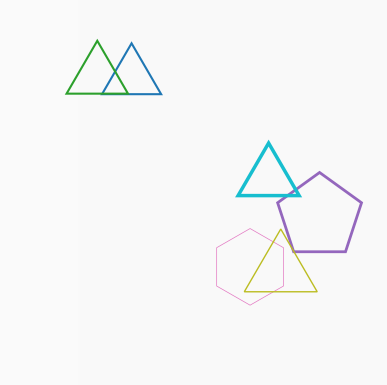[{"shape": "triangle", "thickness": 1.5, "radius": 0.44, "center": [0.34, 0.799]}, {"shape": "triangle", "thickness": 1.5, "radius": 0.46, "center": [0.251, 0.802]}, {"shape": "pentagon", "thickness": 2, "radius": 0.57, "center": [0.825, 0.438]}, {"shape": "hexagon", "thickness": 0.5, "radius": 0.5, "center": [0.645, 0.307]}, {"shape": "triangle", "thickness": 1, "radius": 0.54, "center": [0.725, 0.296]}, {"shape": "triangle", "thickness": 2.5, "radius": 0.45, "center": [0.693, 0.537]}]